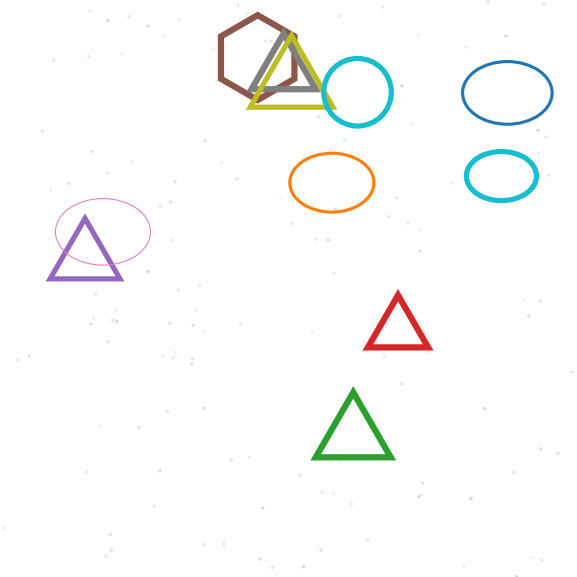[{"shape": "oval", "thickness": 1.5, "radius": 0.39, "center": [0.879, 0.838]}, {"shape": "oval", "thickness": 1.5, "radius": 0.36, "center": [0.575, 0.683]}, {"shape": "triangle", "thickness": 3, "radius": 0.37, "center": [0.612, 0.245]}, {"shape": "triangle", "thickness": 3, "radius": 0.3, "center": [0.689, 0.428]}, {"shape": "triangle", "thickness": 2.5, "radius": 0.35, "center": [0.147, 0.551]}, {"shape": "hexagon", "thickness": 3, "radius": 0.37, "center": [0.446, 0.899]}, {"shape": "oval", "thickness": 0.5, "radius": 0.41, "center": [0.178, 0.598]}, {"shape": "triangle", "thickness": 3, "radius": 0.32, "center": [0.491, 0.877]}, {"shape": "triangle", "thickness": 2.5, "radius": 0.41, "center": [0.505, 0.855]}, {"shape": "oval", "thickness": 2.5, "radius": 0.3, "center": [0.868, 0.694]}, {"shape": "circle", "thickness": 2.5, "radius": 0.29, "center": [0.619, 0.839]}]